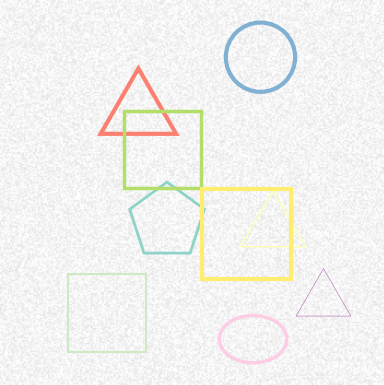[{"shape": "pentagon", "thickness": 2, "radius": 0.51, "center": [0.434, 0.425]}, {"shape": "triangle", "thickness": 1, "radius": 0.49, "center": [0.709, 0.408]}, {"shape": "triangle", "thickness": 3, "radius": 0.57, "center": [0.359, 0.709]}, {"shape": "circle", "thickness": 3, "radius": 0.45, "center": [0.677, 0.851]}, {"shape": "square", "thickness": 2.5, "radius": 0.5, "center": [0.422, 0.611]}, {"shape": "oval", "thickness": 2.5, "radius": 0.44, "center": [0.657, 0.119]}, {"shape": "triangle", "thickness": 0.5, "radius": 0.41, "center": [0.84, 0.22]}, {"shape": "square", "thickness": 1.5, "radius": 0.5, "center": [0.277, 0.187]}, {"shape": "square", "thickness": 3, "radius": 0.58, "center": [0.64, 0.392]}]